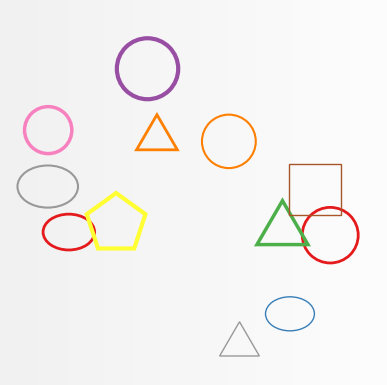[{"shape": "circle", "thickness": 2, "radius": 0.36, "center": [0.852, 0.389]}, {"shape": "oval", "thickness": 2, "radius": 0.33, "center": [0.178, 0.397]}, {"shape": "oval", "thickness": 1, "radius": 0.32, "center": [0.748, 0.185]}, {"shape": "triangle", "thickness": 2.5, "radius": 0.38, "center": [0.729, 0.403]}, {"shape": "circle", "thickness": 3, "radius": 0.4, "center": [0.381, 0.821]}, {"shape": "triangle", "thickness": 2, "radius": 0.3, "center": [0.405, 0.641]}, {"shape": "circle", "thickness": 1.5, "radius": 0.35, "center": [0.591, 0.633]}, {"shape": "pentagon", "thickness": 3, "radius": 0.4, "center": [0.3, 0.419]}, {"shape": "square", "thickness": 1, "radius": 0.33, "center": [0.812, 0.508]}, {"shape": "circle", "thickness": 2.5, "radius": 0.3, "center": [0.124, 0.662]}, {"shape": "triangle", "thickness": 1, "radius": 0.3, "center": [0.618, 0.105]}, {"shape": "oval", "thickness": 1.5, "radius": 0.39, "center": [0.123, 0.515]}]